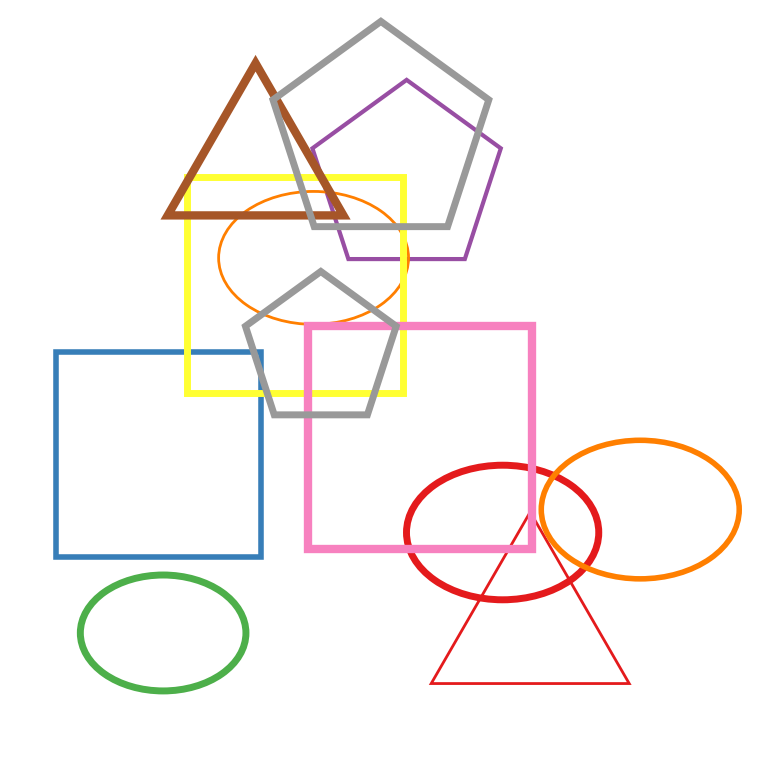[{"shape": "triangle", "thickness": 1, "radius": 0.74, "center": [0.689, 0.187]}, {"shape": "oval", "thickness": 2.5, "radius": 0.62, "center": [0.653, 0.308]}, {"shape": "square", "thickness": 2, "radius": 0.66, "center": [0.206, 0.409]}, {"shape": "oval", "thickness": 2.5, "radius": 0.54, "center": [0.212, 0.178]}, {"shape": "pentagon", "thickness": 1.5, "radius": 0.64, "center": [0.528, 0.768]}, {"shape": "oval", "thickness": 2, "radius": 0.64, "center": [0.831, 0.338]}, {"shape": "oval", "thickness": 1, "radius": 0.62, "center": [0.407, 0.665]}, {"shape": "square", "thickness": 2.5, "radius": 0.7, "center": [0.383, 0.63]}, {"shape": "triangle", "thickness": 3, "radius": 0.66, "center": [0.332, 0.786]}, {"shape": "square", "thickness": 3, "radius": 0.73, "center": [0.545, 0.432]}, {"shape": "pentagon", "thickness": 2.5, "radius": 0.51, "center": [0.417, 0.545]}, {"shape": "pentagon", "thickness": 2.5, "radius": 0.74, "center": [0.495, 0.825]}]